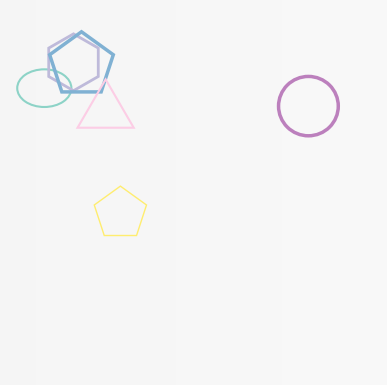[{"shape": "oval", "thickness": 1.5, "radius": 0.35, "center": [0.114, 0.771]}, {"shape": "hexagon", "thickness": 2, "radius": 0.37, "center": [0.19, 0.838]}, {"shape": "pentagon", "thickness": 2.5, "radius": 0.43, "center": [0.21, 0.831]}, {"shape": "triangle", "thickness": 1.5, "radius": 0.42, "center": [0.273, 0.71]}, {"shape": "circle", "thickness": 2.5, "radius": 0.39, "center": [0.796, 0.724]}, {"shape": "pentagon", "thickness": 1, "radius": 0.35, "center": [0.311, 0.446]}]